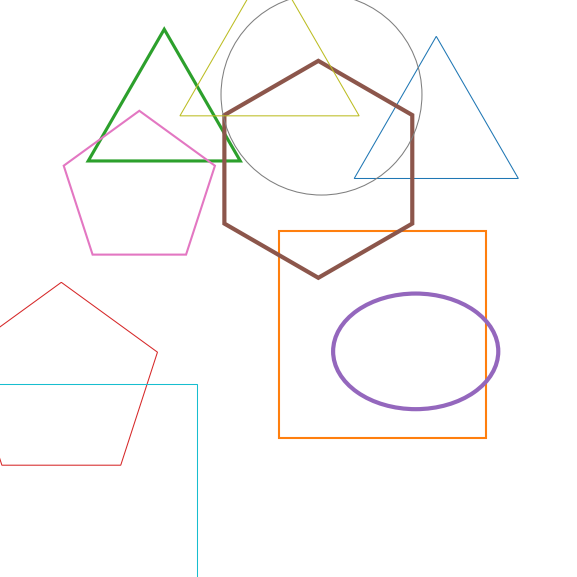[{"shape": "triangle", "thickness": 0.5, "radius": 0.82, "center": [0.755, 0.772]}, {"shape": "square", "thickness": 1, "radius": 0.9, "center": [0.663, 0.421]}, {"shape": "triangle", "thickness": 1.5, "radius": 0.76, "center": [0.284, 0.796]}, {"shape": "pentagon", "thickness": 0.5, "radius": 0.88, "center": [0.106, 0.335]}, {"shape": "oval", "thickness": 2, "radius": 0.71, "center": [0.72, 0.391]}, {"shape": "hexagon", "thickness": 2, "radius": 0.94, "center": [0.551, 0.706]}, {"shape": "pentagon", "thickness": 1, "radius": 0.69, "center": [0.241, 0.67]}, {"shape": "circle", "thickness": 0.5, "radius": 0.87, "center": [0.557, 0.835]}, {"shape": "triangle", "thickness": 0.5, "radius": 0.9, "center": [0.467, 0.888]}, {"shape": "square", "thickness": 0.5, "radius": 0.89, "center": [0.162, 0.155]}]